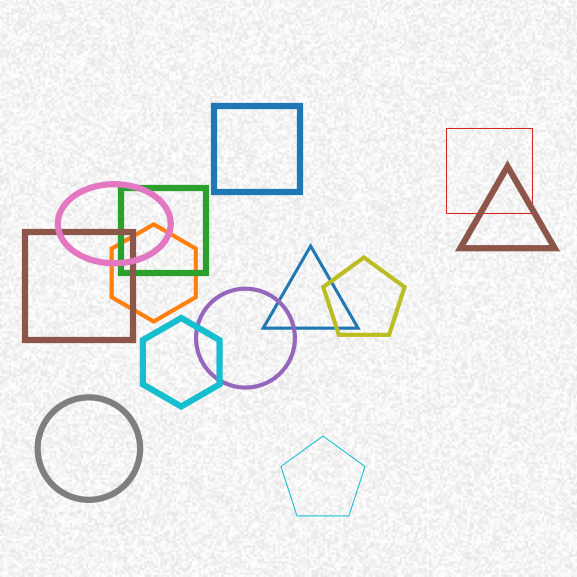[{"shape": "square", "thickness": 3, "radius": 0.37, "center": [0.446, 0.741]}, {"shape": "triangle", "thickness": 1.5, "radius": 0.47, "center": [0.538, 0.478]}, {"shape": "hexagon", "thickness": 2, "radius": 0.42, "center": [0.266, 0.527]}, {"shape": "square", "thickness": 3, "radius": 0.37, "center": [0.283, 0.6]}, {"shape": "square", "thickness": 0.5, "radius": 0.37, "center": [0.847, 0.704]}, {"shape": "circle", "thickness": 2, "radius": 0.43, "center": [0.425, 0.414]}, {"shape": "square", "thickness": 3, "radius": 0.47, "center": [0.137, 0.504]}, {"shape": "triangle", "thickness": 3, "radius": 0.47, "center": [0.879, 0.617]}, {"shape": "oval", "thickness": 3, "radius": 0.49, "center": [0.198, 0.612]}, {"shape": "circle", "thickness": 3, "radius": 0.44, "center": [0.154, 0.222]}, {"shape": "pentagon", "thickness": 2, "radius": 0.37, "center": [0.63, 0.479]}, {"shape": "hexagon", "thickness": 3, "radius": 0.38, "center": [0.314, 0.372]}, {"shape": "pentagon", "thickness": 0.5, "radius": 0.38, "center": [0.559, 0.168]}]